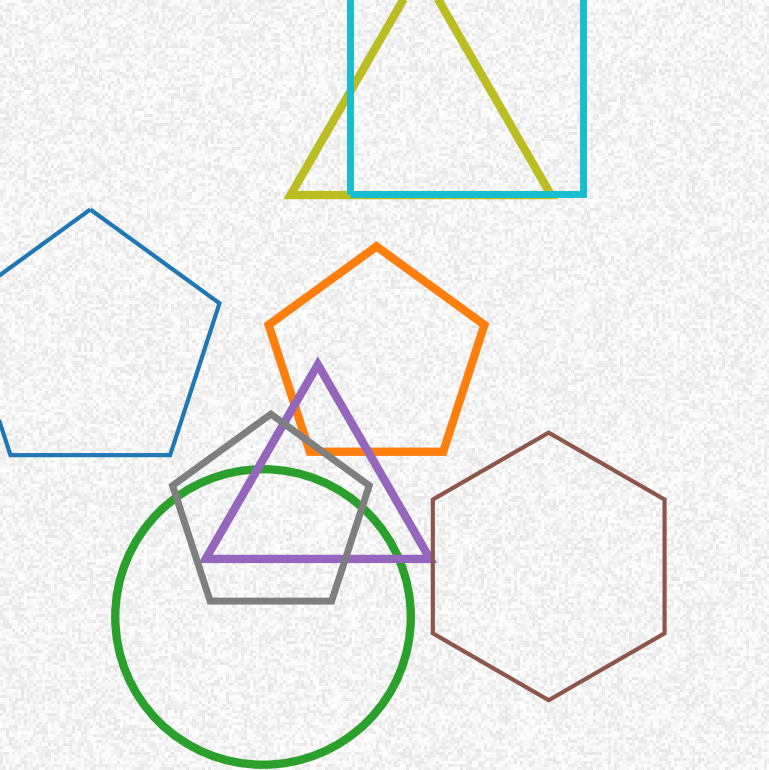[{"shape": "pentagon", "thickness": 1.5, "radius": 0.88, "center": [0.117, 0.552]}, {"shape": "pentagon", "thickness": 3, "radius": 0.74, "center": [0.489, 0.533]}, {"shape": "circle", "thickness": 3, "radius": 0.96, "center": [0.342, 0.199]}, {"shape": "triangle", "thickness": 3, "radius": 0.84, "center": [0.413, 0.358]}, {"shape": "hexagon", "thickness": 1.5, "radius": 0.87, "center": [0.713, 0.264]}, {"shape": "pentagon", "thickness": 2.5, "radius": 0.67, "center": [0.352, 0.328]}, {"shape": "triangle", "thickness": 3, "radius": 0.98, "center": [0.546, 0.844]}, {"shape": "square", "thickness": 2.5, "radius": 0.76, "center": [0.606, 0.899]}]